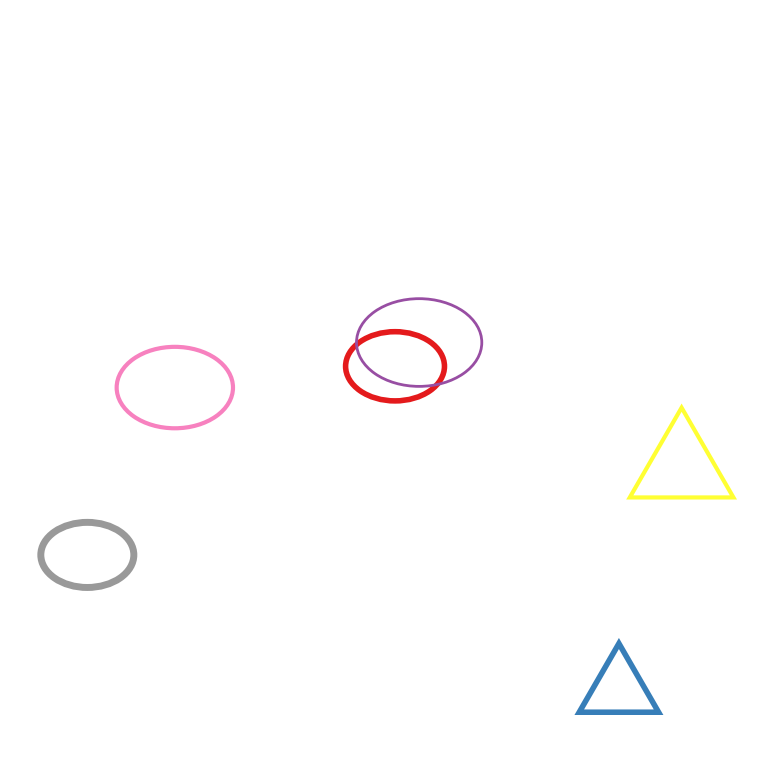[{"shape": "oval", "thickness": 2, "radius": 0.32, "center": [0.513, 0.524]}, {"shape": "triangle", "thickness": 2, "radius": 0.3, "center": [0.804, 0.105]}, {"shape": "oval", "thickness": 1, "radius": 0.41, "center": [0.544, 0.555]}, {"shape": "triangle", "thickness": 1.5, "radius": 0.39, "center": [0.885, 0.393]}, {"shape": "oval", "thickness": 1.5, "radius": 0.38, "center": [0.227, 0.497]}, {"shape": "oval", "thickness": 2.5, "radius": 0.3, "center": [0.113, 0.279]}]